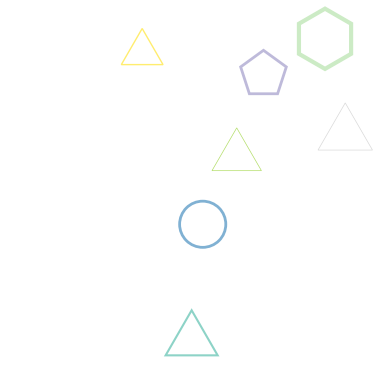[{"shape": "triangle", "thickness": 1.5, "radius": 0.39, "center": [0.498, 0.116]}, {"shape": "pentagon", "thickness": 2, "radius": 0.31, "center": [0.684, 0.807]}, {"shape": "circle", "thickness": 2, "radius": 0.3, "center": [0.526, 0.417]}, {"shape": "triangle", "thickness": 0.5, "radius": 0.37, "center": [0.615, 0.594]}, {"shape": "triangle", "thickness": 0.5, "radius": 0.41, "center": [0.897, 0.651]}, {"shape": "hexagon", "thickness": 3, "radius": 0.39, "center": [0.844, 0.899]}, {"shape": "triangle", "thickness": 1, "radius": 0.31, "center": [0.369, 0.863]}]